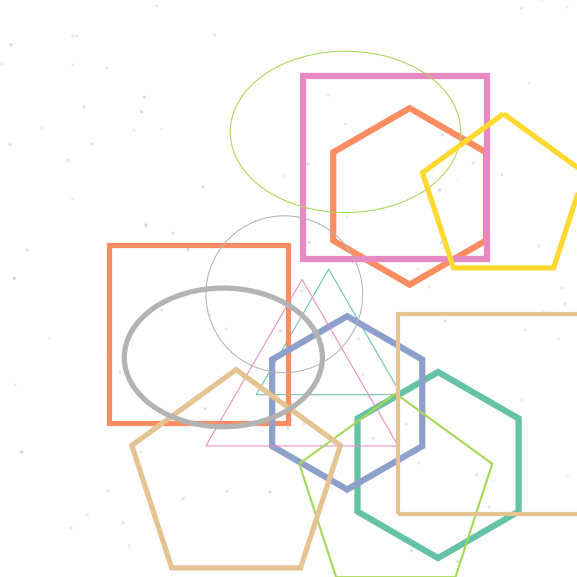[{"shape": "hexagon", "thickness": 3, "radius": 0.81, "center": [0.759, 0.194]}, {"shape": "triangle", "thickness": 0.5, "radius": 0.72, "center": [0.569, 0.388]}, {"shape": "square", "thickness": 2.5, "radius": 0.77, "center": [0.344, 0.421]}, {"shape": "hexagon", "thickness": 3, "radius": 0.76, "center": [0.709, 0.659]}, {"shape": "hexagon", "thickness": 3, "radius": 0.75, "center": [0.601, 0.302]}, {"shape": "triangle", "thickness": 0.5, "radius": 0.96, "center": [0.523, 0.323]}, {"shape": "square", "thickness": 3, "radius": 0.79, "center": [0.684, 0.709]}, {"shape": "oval", "thickness": 0.5, "radius": 1.0, "center": [0.598, 0.771]}, {"shape": "pentagon", "thickness": 1, "radius": 0.88, "center": [0.685, 0.142]}, {"shape": "pentagon", "thickness": 2.5, "radius": 0.74, "center": [0.872, 0.655]}, {"shape": "square", "thickness": 2, "radius": 0.86, "center": [0.862, 0.282]}, {"shape": "pentagon", "thickness": 2.5, "radius": 0.95, "center": [0.409, 0.169]}, {"shape": "oval", "thickness": 2.5, "radius": 0.86, "center": [0.387, 0.38]}, {"shape": "circle", "thickness": 0.5, "radius": 0.68, "center": [0.492, 0.49]}]